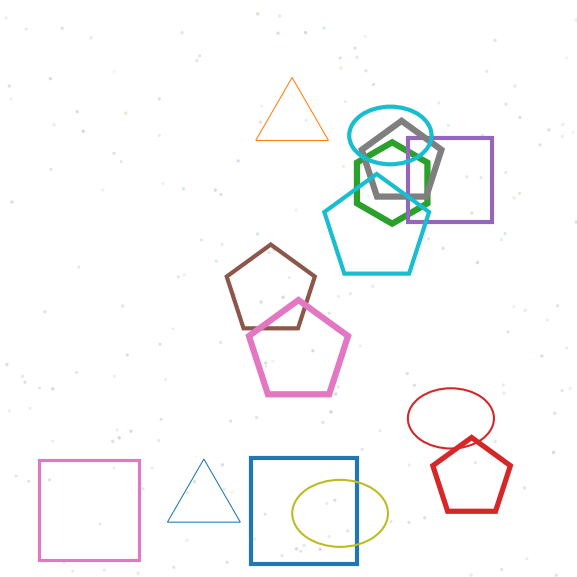[{"shape": "triangle", "thickness": 0.5, "radius": 0.36, "center": [0.353, 0.131]}, {"shape": "square", "thickness": 2, "radius": 0.46, "center": [0.527, 0.115]}, {"shape": "triangle", "thickness": 0.5, "radius": 0.36, "center": [0.506, 0.792]}, {"shape": "hexagon", "thickness": 3, "radius": 0.35, "center": [0.679, 0.682]}, {"shape": "pentagon", "thickness": 2.5, "radius": 0.35, "center": [0.817, 0.171]}, {"shape": "oval", "thickness": 1, "radius": 0.37, "center": [0.781, 0.275]}, {"shape": "square", "thickness": 2, "radius": 0.36, "center": [0.779, 0.688]}, {"shape": "pentagon", "thickness": 2, "radius": 0.4, "center": [0.469, 0.496]}, {"shape": "square", "thickness": 1.5, "radius": 0.43, "center": [0.154, 0.116]}, {"shape": "pentagon", "thickness": 3, "radius": 0.45, "center": [0.517, 0.389]}, {"shape": "pentagon", "thickness": 3, "radius": 0.36, "center": [0.695, 0.717]}, {"shape": "oval", "thickness": 1, "radius": 0.41, "center": [0.589, 0.11]}, {"shape": "pentagon", "thickness": 2, "radius": 0.48, "center": [0.652, 0.603]}, {"shape": "oval", "thickness": 2, "radius": 0.36, "center": [0.676, 0.765]}]